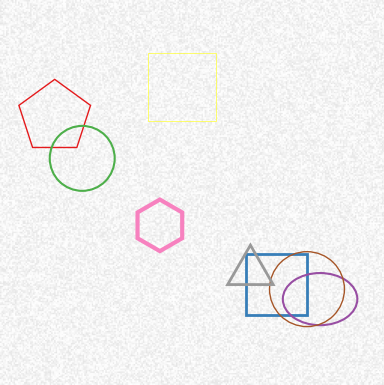[{"shape": "pentagon", "thickness": 1, "radius": 0.49, "center": [0.142, 0.696]}, {"shape": "square", "thickness": 2, "radius": 0.39, "center": [0.718, 0.261]}, {"shape": "circle", "thickness": 1.5, "radius": 0.42, "center": [0.214, 0.589]}, {"shape": "oval", "thickness": 1.5, "radius": 0.48, "center": [0.831, 0.223]}, {"shape": "square", "thickness": 0.5, "radius": 0.44, "center": [0.473, 0.774]}, {"shape": "circle", "thickness": 1, "radius": 0.49, "center": [0.797, 0.249]}, {"shape": "hexagon", "thickness": 3, "radius": 0.33, "center": [0.415, 0.415]}, {"shape": "triangle", "thickness": 2, "radius": 0.34, "center": [0.65, 0.295]}]